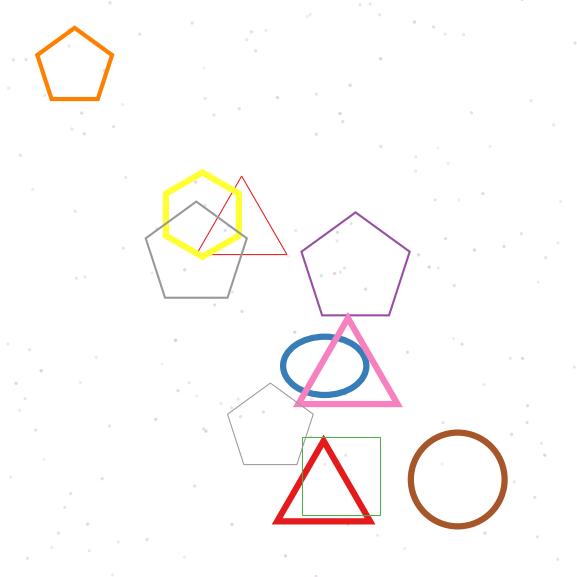[{"shape": "triangle", "thickness": 3, "radius": 0.46, "center": [0.56, 0.143]}, {"shape": "triangle", "thickness": 0.5, "radius": 0.45, "center": [0.418, 0.604]}, {"shape": "oval", "thickness": 3, "radius": 0.36, "center": [0.562, 0.366]}, {"shape": "square", "thickness": 0.5, "radius": 0.34, "center": [0.591, 0.175]}, {"shape": "pentagon", "thickness": 1, "radius": 0.49, "center": [0.616, 0.533]}, {"shape": "pentagon", "thickness": 2, "radius": 0.34, "center": [0.129, 0.883]}, {"shape": "hexagon", "thickness": 3, "radius": 0.36, "center": [0.35, 0.628]}, {"shape": "circle", "thickness": 3, "radius": 0.41, "center": [0.793, 0.169]}, {"shape": "triangle", "thickness": 3, "radius": 0.5, "center": [0.602, 0.349]}, {"shape": "pentagon", "thickness": 0.5, "radius": 0.39, "center": [0.468, 0.258]}, {"shape": "pentagon", "thickness": 1, "radius": 0.46, "center": [0.34, 0.558]}]